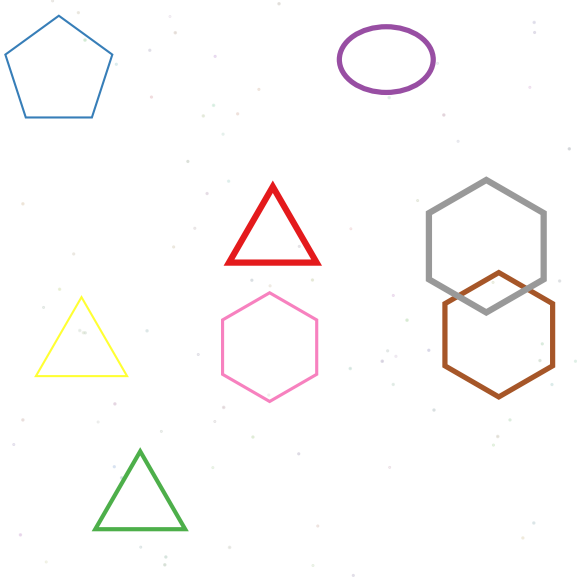[{"shape": "triangle", "thickness": 3, "radius": 0.44, "center": [0.472, 0.588]}, {"shape": "pentagon", "thickness": 1, "radius": 0.49, "center": [0.102, 0.875]}, {"shape": "triangle", "thickness": 2, "radius": 0.45, "center": [0.243, 0.128]}, {"shape": "oval", "thickness": 2.5, "radius": 0.41, "center": [0.669, 0.896]}, {"shape": "triangle", "thickness": 1, "radius": 0.46, "center": [0.141, 0.393]}, {"shape": "hexagon", "thickness": 2.5, "radius": 0.54, "center": [0.864, 0.419]}, {"shape": "hexagon", "thickness": 1.5, "radius": 0.47, "center": [0.467, 0.398]}, {"shape": "hexagon", "thickness": 3, "radius": 0.57, "center": [0.842, 0.573]}]